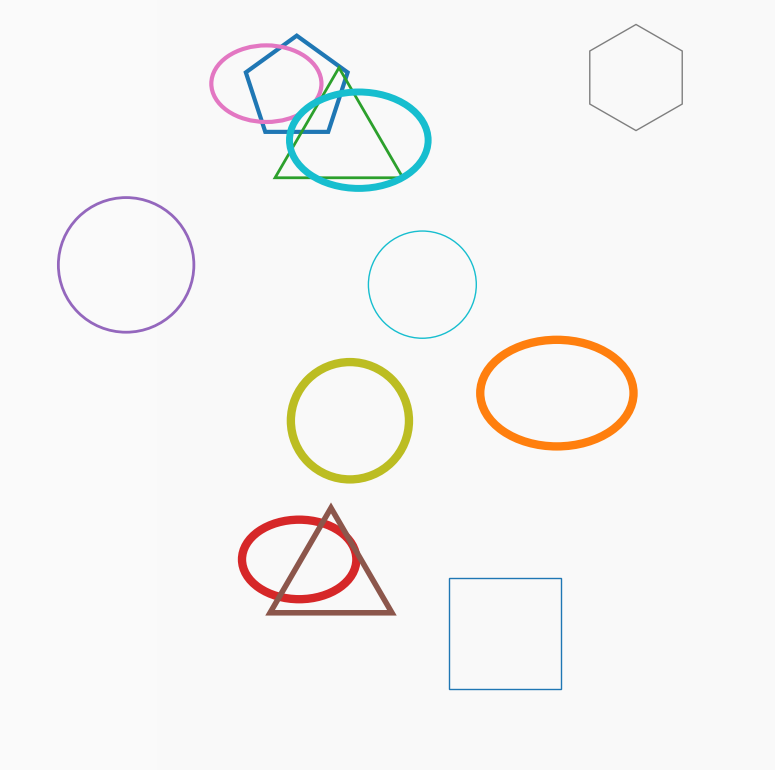[{"shape": "square", "thickness": 0.5, "radius": 0.36, "center": [0.651, 0.177]}, {"shape": "pentagon", "thickness": 1.5, "radius": 0.35, "center": [0.383, 0.885]}, {"shape": "oval", "thickness": 3, "radius": 0.49, "center": [0.719, 0.489]}, {"shape": "triangle", "thickness": 1, "radius": 0.48, "center": [0.437, 0.817]}, {"shape": "oval", "thickness": 3, "radius": 0.37, "center": [0.386, 0.273]}, {"shape": "circle", "thickness": 1, "radius": 0.44, "center": [0.163, 0.656]}, {"shape": "triangle", "thickness": 2, "radius": 0.45, "center": [0.427, 0.25]}, {"shape": "oval", "thickness": 1.5, "radius": 0.36, "center": [0.344, 0.891]}, {"shape": "hexagon", "thickness": 0.5, "radius": 0.34, "center": [0.821, 0.899]}, {"shape": "circle", "thickness": 3, "radius": 0.38, "center": [0.452, 0.454]}, {"shape": "oval", "thickness": 2.5, "radius": 0.45, "center": [0.463, 0.818]}, {"shape": "circle", "thickness": 0.5, "radius": 0.35, "center": [0.545, 0.63]}]